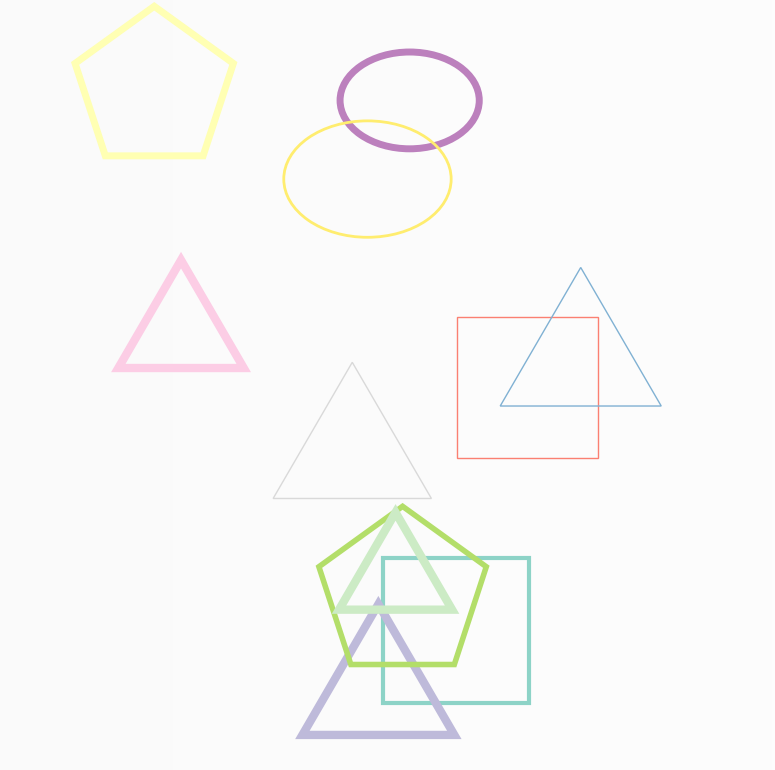[{"shape": "square", "thickness": 1.5, "radius": 0.47, "center": [0.588, 0.182]}, {"shape": "pentagon", "thickness": 2.5, "radius": 0.54, "center": [0.199, 0.884]}, {"shape": "triangle", "thickness": 3, "radius": 0.57, "center": [0.488, 0.102]}, {"shape": "square", "thickness": 0.5, "radius": 0.46, "center": [0.68, 0.497]}, {"shape": "triangle", "thickness": 0.5, "radius": 0.6, "center": [0.749, 0.533]}, {"shape": "pentagon", "thickness": 2, "radius": 0.57, "center": [0.519, 0.229]}, {"shape": "triangle", "thickness": 3, "radius": 0.47, "center": [0.234, 0.569]}, {"shape": "triangle", "thickness": 0.5, "radius": 0.59, "center": [0.455, 0.412]}, {"shape": "oval", "thickness": 2.5, "radius": 0.45, "center": [0.529, 0.87]}, {"shape": "triangle", "thickness": 3, "radius": 0.42, "center": [0.51, 0.25]}, {"shape": "oval", "thickness": 1, "radius": 0.54, "center": [0.474, 0.767]}]